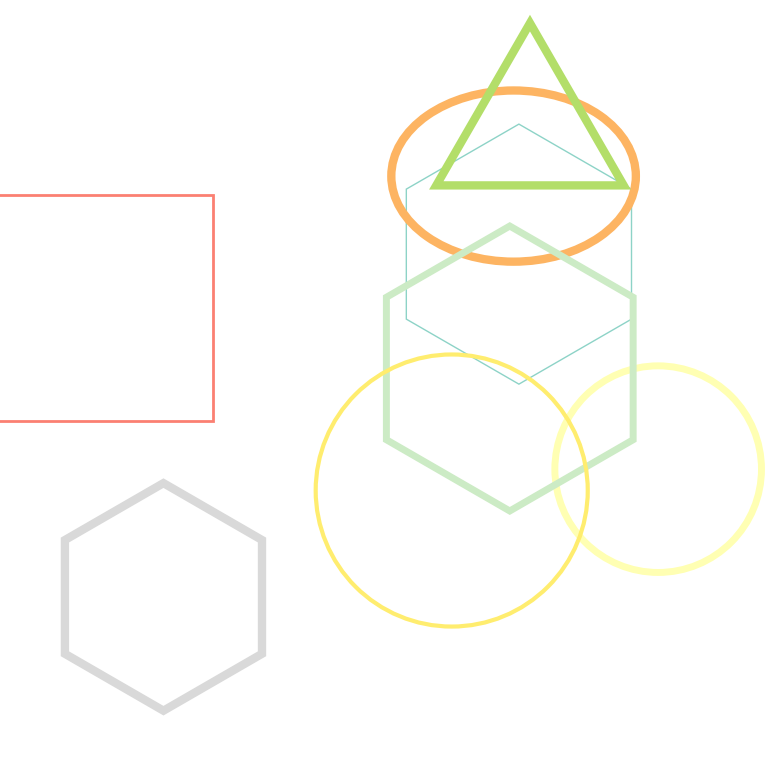[{"shape": "hexagon", "thickness": 0.5, "radius": 0.84, "center": [0.674, 0.67]}, {"shape": "circle", "thickness": 2.5, "radius": 0.67, "center": [0.855, 0.391]}, {"shape": "square", "thickness": 1, "radius": 0.74, "center": [0.13, 0.6]}, {"shape": "oval", "thickness": 3, "radius": 0.79, "center": [0.667, 0.771]}, {"shape": "triangle", "thickness": 3, "radius": 0.7, "center": [0.688, 0.829]}, {"shape": "hexagon", "thickness": 3, "radius": 0.74, "center": [0.212, 0.225]}, {"shape": "hexagon", "thickness": 2.5, "radius": 0.93, "center": [0.662, 0.521]}, {"shape": "circle", "thickness": 1.5, "radius": 0.88, "center": [0.587, 0.363]}]